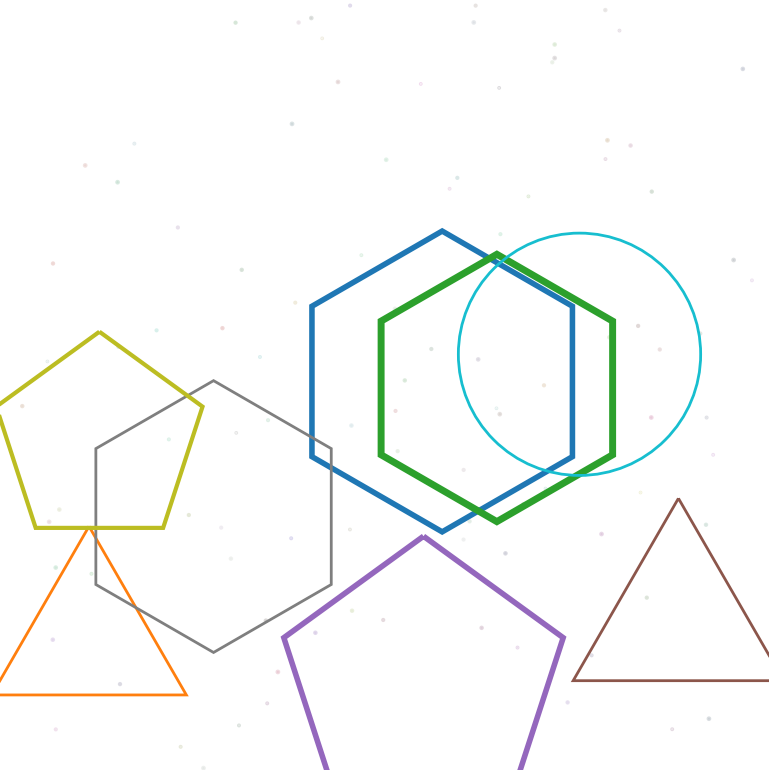[{"shape": "hexagon", "thickness": 2, "radius": 0.98, "center": [0.574, 0.505]}, {"shape": "triangle", "thickness": 1, "radius": 0.73, "center": [0.116, 0.17]}, {"shape": "hexagon", "thickness": 2.5, "radius": 0.87, "center": [0.645, 0.496]}, {"shape": "pentagon", "thickness": 2, "radius": 0.95, "center": [0.55, 0.113]}, {"shape": "triangle", "thickness": 1, "radius": 0.79, "center": [0.881, 0.195]}, {"shape": "hexagon", "thickness": 1, "radius": 0.88, "center": [0.277, 0.329]}, {"shape": "pentagon", "thickness": 1.5, "radius": 0.7, "center": [0.129, 0.428]}, {"shape": "circle", "thickness": 1, "radius": 0.79, "center": [0.753, 0.54]}]